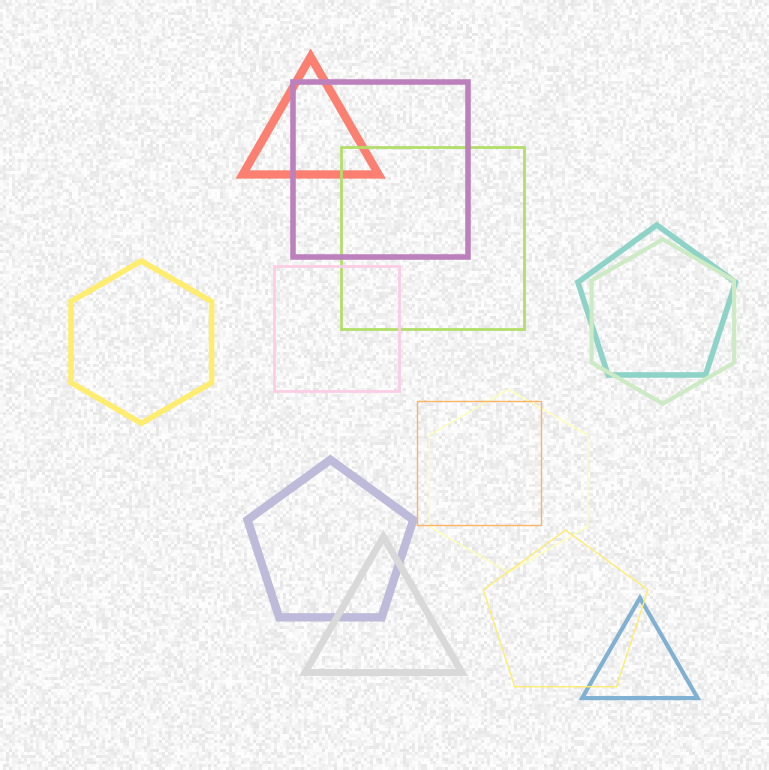[{"shape": "pentagon", "thickness": 2, "radius": 0.54, "center": [0.853, 0.6]}, {"shape": "hexagon", "thickness": 0.5, "radius": 0.59, "center": [0.66, 0.376]}, {"shape": "pentagon", "thickness": 3, "radius": 0.57, "center": [0.429, 0.29]}, {"shape": "triangle", "thickness": 3, "radius": 0.51, "center": [0.403, 0.824]}, {"shape": "triangle", "thickness": 1.5, "radius": 0.43, "center": [0.831, 0.137]}, {"shape": "square", "thickness": 0.5, "radius": 0.4, "center": [0.622, 0.399]}, {"shape": "square", "thickness": 1, "radius": 0.59, "center": [0.562, 0.691]}, {"shape": "square", "thickness": 1, "radius": 0.41, "center": [0.437, 0.574]}, {"shape": "triangle", "thickness": 2.5, "radius": 0.59, "center": [0.498, 0.185]}, {"shape": "square", "thickness": 2, "radius": 0.57, "center": [0.494, 0.779]}, {"shape": "hexagon", "thickness": 1.5, "radius": 0.53, "center": [0.861, 0.582]}, {"shape": "hexagon", "thickness": 2, "radius": 0.53, "center": [0.184, 0.556]}, {"shape": "pentagon", "thickness": 0.5, "radius": 0.56, "center": [0.735, 0.199]}]